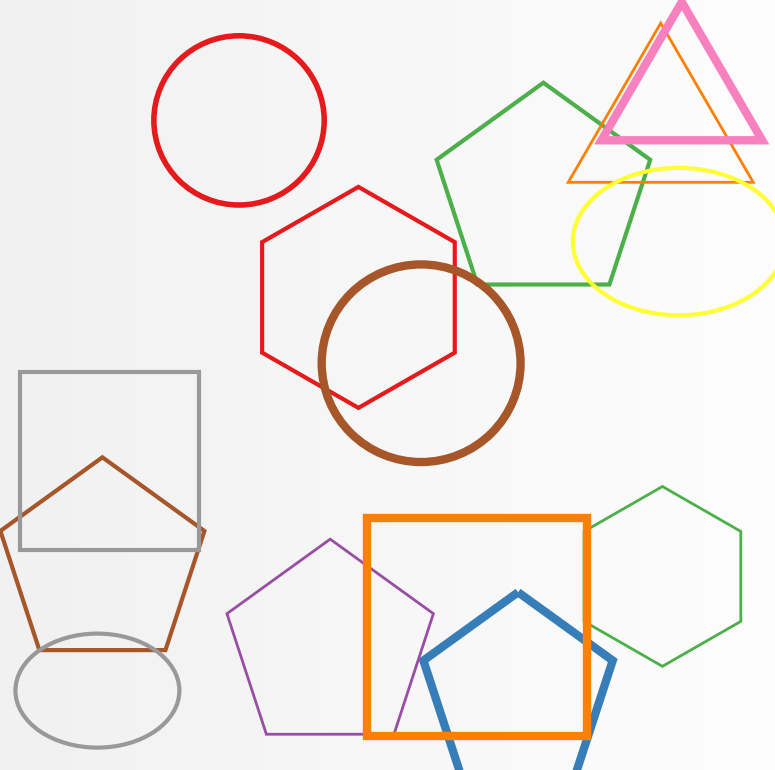[{"shape": "hexagon", "thickness": 1.5, "radius": 0.72, "center": [0.462, 0.614]}, {"shape": "circle", "thickness": 2, "radius": 0.55, "center": [0.308, 0.844]}, {"shape": "pentagon", "thickness": 3, "radius": 0.64, "center": [0.668, 0.102]}, {"shape": "pentagon", "thickness": 1.5, "radius": 0.72, "center": [0.701, 0.748]}, {"shape": "hexagon", "thickness": 1, "radius": 0.58, "center": [0.855, 0.251]}, {"shape": "pentagon", "thickness": 1, "radius": 0.7, "center": [0.426, 0.16]}, {"shape": "triangle", "thickness": 1, "radius": 0.69, "center": [0.853, 0.832]}, {"shape": "square", "thickness": 3, "radius": 0.71, "center": [0.616, 0.185]}, {"shape": "oval", "thickness": 1.5, "radius": 0.68, "center": [0.876, 0.686]}, {"shape": "circle", "thickness": 3, "radius": 0.64, "center": [0.543, 0.528]}, {"shape": "pentagon", "thickness": 1.5, "radius": 0.69, "center": [0.132, 0.268]}, {"shape": "triangle", "thickness": 3, "radius": 0.6, "center": [0.88, 0.878]}, {"shape": "square", "thickness": 1.5, "radius": 0.58, "center": [0.142, 0.401]}, {"shape": "oval", "thickness": 1.5, "radius": 0.53, "center": [0.126, 0.103]}]